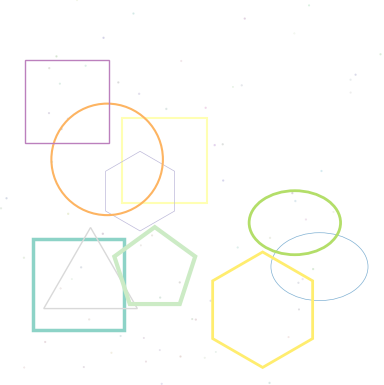[{"shape": "square", "thickness": 2.5, "radius": 0.59, "center": [0.204, 0.262]}, {"shape": "square", "thickness": 1.5, "radius": 0.55, "center": [0.427, 0.584]}, {"shape": "hexagon", "thickness": 0.5, "radius": 0.52, "center": [0.364, 0.504]}, {"shape": "oval", "thickness": 0.5, "radius": 0.63, "center": [0.83, 0.307]}, {"shape": "circle", "thickness": 1.5, "radius": 0.72, "center": [0.278, 0.586]}, {"shape": "oval", "thickness": 2, "radius": 0.59, "center": [0.766, 0.422]}, {"shape": "triangle", "thickness": 1, "radius": 0.7, "center": [0.235, 0.269]}, {"shape": "square", "thickness": 1, "radius": 0.54, "center": [0.174, 0.737]}, {"shape": "pentagon", "thickness": 3, "radius": 0.55, "center": [0.402, 0.3]}, {"shape": "hexagon", "thickness": 2, "radius": 0.75, "center": [0.682, 0.196]}]